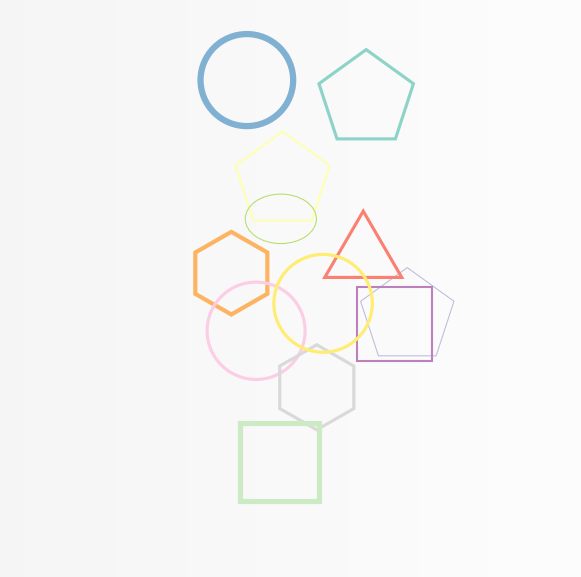[{"shape": "pentagon", "thickness": 1.5, "radius": 0.43, "center": [0.63, 0.828]}, {"shape": "pentagon", "thickness": 1, "radius": 0.43, "center": [0.486, 0.686]}, {"shape": "pentagon", "thickness": 0.5, "radius": 0.42, "center": [0.701, 0.451]}, {"shape": "triangle", "thickness": 1.5, "radius": 0.38, "center": [0.625, 0.557]}, {"shape": "circle", "thickness": 3, "radius": 0.4, "center": [0.425, 0.86]}, {"shape": "hexagon", "thickness": 2, "radius": 0.36, "center": [0.398, 0.526]}, {"shape": "oval", "thickness": 0.5, "radius": 0.31, "center": [0.483, 0.62]}, {"shape": "circle", "thickness": 1.5, "radius": 0.42, "center": [0.441, 0.426]}, {"shape": "hexagon", "thickness": 1.5, "radius": 0.37, "center": [0.545, 0.328]}, {"shape": "square", "thickness": 1, "radius": 0.32, "center": [0.678, 0.438]}, {"shape": "square", "thickness": 2.5, "radius": 0.34, "center": [0.481, 0.199]}, {"shape": "circle", "thickness": 1.5, "radius": 0.42, "center": [0.556, 0.474]}]